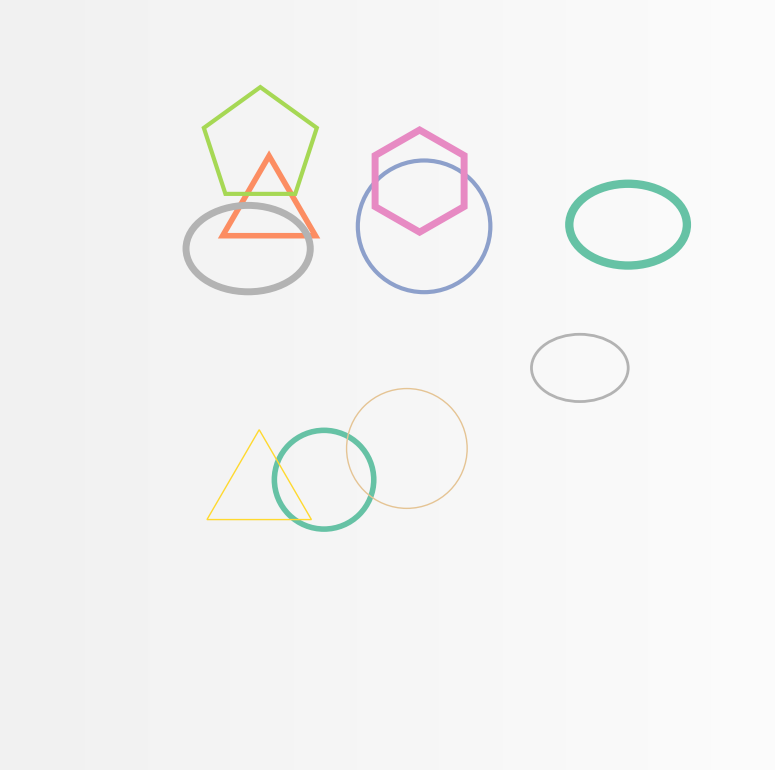[{"shape": "circle", "thickness": 2, "radius": 0.32, "center": [0.418, 0.377]}, {"shape": "oval", "thickness": 3, "radius": 0.38, "center": [0.81, 0.708]}, {"shape": "triangle", "thickness": 2, "radius": 0.35, "center": [0.347, 0.728]}, {"shape": "circle", "thickness": 1.5, "radius": 0.43, "center": [0.547, 0.706]}, {"shape": "hexagon", "thickness": 2.5, "radius": 0.33, "center": [0.541, 0.765]}, {"shape": "pentagon", "thickness": 1.5, "radius": 0.38, "center": [0.336, 0.81]}, {"shape": "triangle", "thickness": 0.5, "radius": 0.39, "center": [0.334, 0.364]}, {"shape": "circle", "thickness": 0.5, "radius": 0.39, "center": [0.525, 0.418]}, {"shape": "oval", "thickness": 2.5, "radius": 0.4, "center": [0.32, 0.677]}, {"shape": "oval", "thickness": 1, "radius": 0.31, "center": [0.748, 0.522]}]